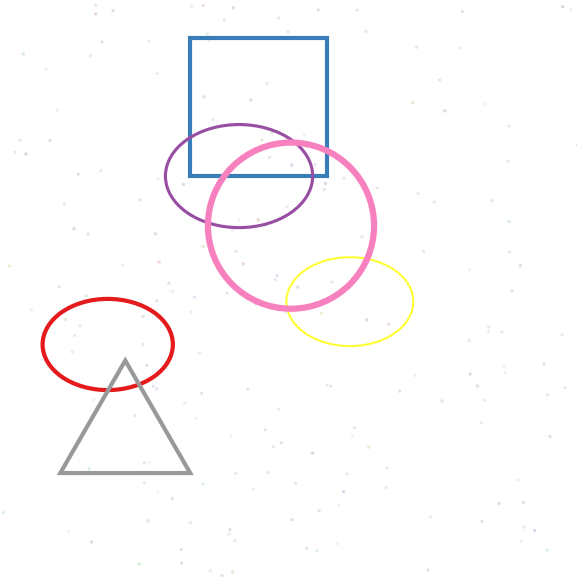[{"shape": "oval", "thickness": 2, "radius": 0.56, "center": [0.187, 0.403]}, {"shape": "square", "thickness": 2, "radius": 0.6, "center": [0.448, 0.813]}, {"shape": "oval", "thickness": 1.5, "radius": 0.64, "center": [0.414, 0.694]}, {"shape": "oval", "thickness": 1, "radius": 0.55, "center": [0.606, 0.477]}, {"shape": "circle", "thickness": 3, "radius": 0.72, "center": [0.504, 0.608]}, {"shape": "triangle", "thickness": 2, "radius": 0.65, "center": [0.217, 0.245]}]